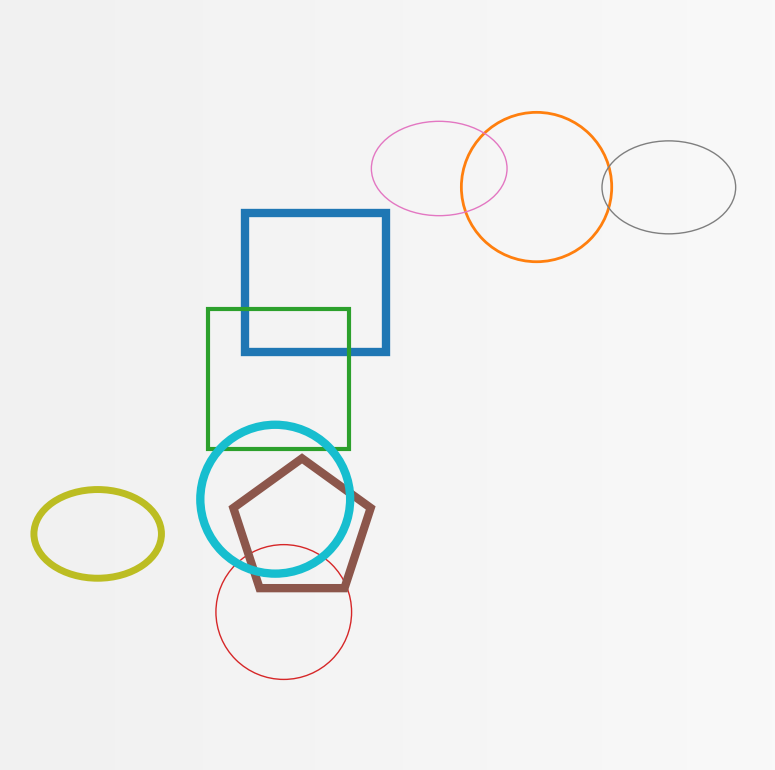[{"shape": "square", "thickness": 3, "radius": 0.45, "center": [0.407, 0.633]}, {"shape": "circle", "thickness": 1, "radius": 0.49, "center": [0.692, 0.757]}, {"shape": "square", "thickness": 1.5, "radius": 0.45, "center": [0.36, 0.508]}, {"shape": "circle", "thickness": 0.5, "radius": 0.44, "center": [0.366, 0.205]}, {"shape": "pentagon", "thickness": 3, "radius": 0.47, "center": [0.39, 0.312]}, {"shape": "oval", "thickness": 0.5, "radius": 0.44, "center": [0.567, 0.781]}, {"shape": "oval", "thickness": 0.5, "radius": 0.43, "center": [0.863, 0.757]}, {"shape": "oval", "thickness": 2.5, "radius": 0.41, "center": [0.126, 0.307]}, {"shape": "circle", "thickness": 3, "radius": 0.48, "center": [0.355, 0.352]}]